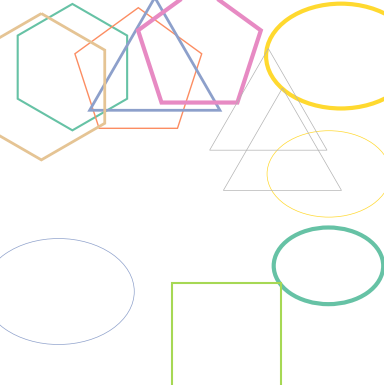[{"shape": "oval", "thickness": 3, "radius": 0.71, "center": [0.853, 0.31]}, {"shape": "hexagon", "thickness": 1.5, "radius": 0.82, "center": [0.188, 0.826]}, {"shape": "pentagon", "thickness": 1, "radius": 0.87, "center": [0.359, 0.807]}, {"shape": "triangle", "thickness": 2, "radius": 0.98, "center": [0.402, 0.811]}, {"shape": "oval", "thickness": 0.5, "radius": 0.98, "center": [0.152, 0.243]}, {"shape": "pentagon", "thickness": 3, "radius": 0.84, "center": [0.518, 0.869]}, {"shape": "square", "thickness": 1.5, "radius": 0.71, "center": [0.587, 0.124]}, {"shape": "oval", "thickness": 0.5, "radius": 0.8, "center": [0.854, 0.548]}, {"shape": "oval", "thickness": 3, "radius": 0.97, "center": [0.886, 0.854]}, {"shape": "hexagon", "thickness": 2, "radius": 0.95, "center": [0.107, 0.775]}, {"shape": "triangle", "thickness": 0.5, "radius": 0.88, "center": [0.697, 0.698]}, {"shape": "triangle", "thickness": 0.5, "radius": 0.89, "center": [0.734, 0.594]}]